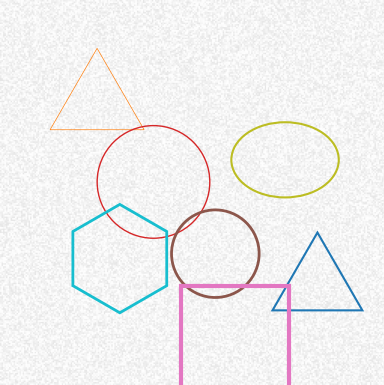[{"shape": "triangle", "thickness": 1.5, "radius": 0.67, "center": [0.825, 0.261]}, {"shape": "triangle", "thickness": 0.5, "radius": 0.71, "center": [0.252, 0.734]}, {"shape": "circle", "thickness": 1, "radius": 0.73, "center": [0.399, 0.527]}, {"shape": "circle", "thickness": 2, "radius": 0.57, "center": [0.559, 0.341]}, {"shape": "square", "thickness": 3, "radius": 0.7, "center": [0.611, 0.118]}, {"shape": "oval", "thickness": 1.5, "radius": 0.7, "center": [0.74, 0.585]}, {"shape": "hexagon", "thickness": 2, "radius": 0.7, "center": [0.311, 0.328]}]